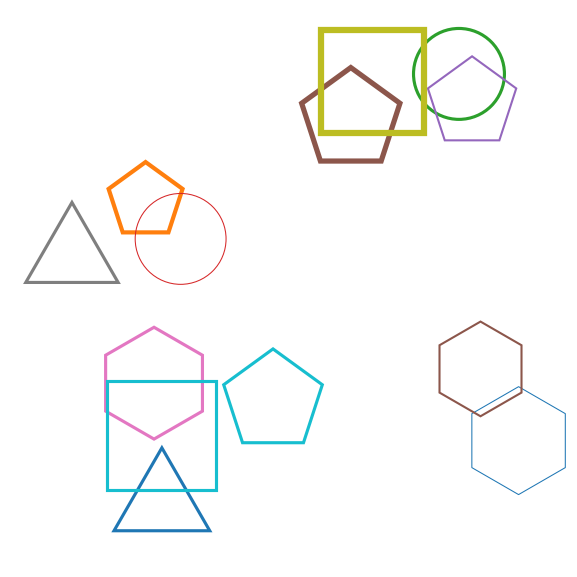[{"shape": "triangle", "thickness": 1.5, "radius": 0.48, "center": [0.28, 0.128]}, {"shape": "hexagon", "thickness": 0.5, "radius": 0.47, "center": [0.898, 0.236]}, {"shape": "pentagon", "thickness": 2, "radius": 0.34, "center": [0.252, 0.651]}, {"shape": "circle", "thickness": 1.5, "radius": 0.39, "center": [0.795, 0.871]}, {"shape": "circle", "thickness": 0.5, "radius": 0.39, "center": [0.313, 0.585]}, {"shape": "pentagon", "thickness": 1, "radius": 0.4, "center": [0.817, 0.821]}, {"shape": "hexagon", "thickness": 1, "radius": 0.41, "center": [0.832, 0.36]}, {"shape": "pentagon", "thickness": 2.5, "radius": 0.45, "center": [0.607, 0.793]}, {"shape": "hexagon", "thickness": 1.5, "radius": 0.48, "center": [0.267, 0.336]}, {"shape": "triangle", "thickness": 1.5, "radius": 0.46, "center": [0.125, 0.556]}, {"shape": "square", "thickness": 3, "radius": 0.45, "center": [0.645, 0.858]}, {"shape": "pentagon", "thickness": 1.5, "radius": 0.45, "center": [0.473, 0.305]}, {"shape": "square", "thickness": 1.5, "radius": 0.47, "center": [0.279, 0.245]}]